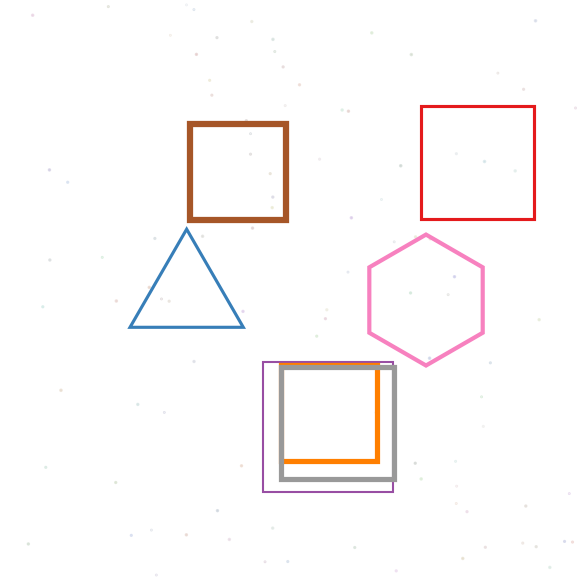[{"shape": "square", "thickness": 1.5, "radius": 0.49, "center": [0.827, 0.718]}, {"shape": "triangle", "thickness": 1.5, "radius": 0.57, "center": [0.323, 0.489]}, {"shape": "square", "thickness": 1, "radius": 0.56, "center": [0.568, 0.26]}, {"shape": "square", "thickness": 2.5, "radius": 0.42, "center": [0.57, 0.283]}, {"shape": "square", "thickness": 3, "radius": 0.41, "center": [0.412, 0.701]}, {"shape": "hexagon", "thickness": 2, "radius": 0.57, "center": [0.738, 0.48]}, {"shape": "square", "thickness": 2.5, "radius": 0.49, "center": [0.585, 0.266]}]